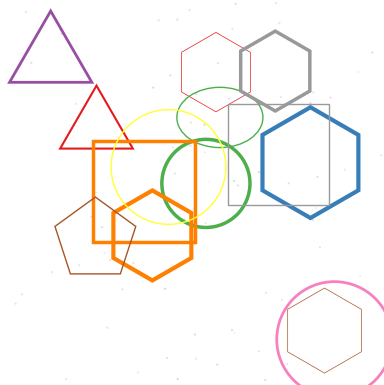[{"shape": "hexagon", "thickness": 0.5, "radius": 0.52, "center": [0.561, 0.813]}, {"shape": "triangle", "thickness": 1.5, "radius": 0.55, "center": [0.251, 0.669]}, {"shape": "hexagon", "thickness": 3, "radius": 0.72, "center": [0.806, 0.578]}, {"shape": "circle", "thickness": 2.5, "radius": 0.57, "center": [0.535, 0.524]}, {"shape": "oval", "thickness": 1, "radius": 0.56, "center": [0.571, 0.695]}, {"shape": "triangle", "thickness": 2, "radius": 0.62, "center": [0.132, 0.848]}, {"shape": "square", "thickness": 2.5, "radius": 0.66, "center": [0.374, 0.504]}, {"shape": "hexagon", "thickness": 3, "radius": 0.58, "center": [0.396, 0.388]}, {"shape": "circle", "thickness": 1, "radius": 0.75, "center": [0.438, 0.566]}, {"shape": "pentagon", "thickness": 1, "radius": 0.55, "center": [0.248, 0.378]}, {"shape": "hexagon", "thickness": 0.5, "radius": 0.55, "center": [0.843, 0.141]}, {"shape": "circle", "thickness": 2, "radius": 0.75, "center": [0.869, 0.119]}, {"shape": "hexagon", "thickness": 2.5, "radius": 0.52, "center": [0.715, 0.815]}, {"shape": "square", "thickness": 1, "radius": 0.65, "center": [0.724, 0.599]}]